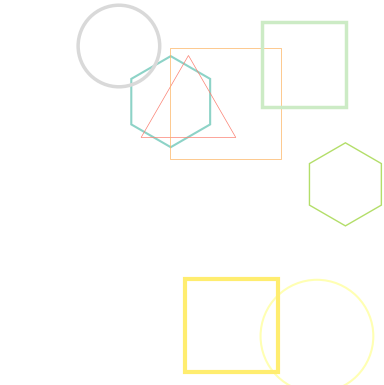[{"shape": "hexagon", "thickness": 1.5, "radius": 0.59, "center": [0.443, 0.736]}, {"shape": "circle", "thickness": 1.5, "radius": 0.73, "center": [0.823, 0.127]}, {"shape": "triangle", "thickness": 0.5, "radius": 0.71, "center": [0.489, 0.714]}, {"shape": "square", "thickness": 0.5, "radius": 0.72, "center": [0.586, 0.731]}, {"shape": "hexagon", "thickness": 1, "radius": 0.54, "center": [0.897, 0.521]}, {"shape": "circle", "thickness": 2.5, "radius": 0.53, "center": [0.309, 0.881]}, {"shape": "square", "thickness": 2.5, "radius": 0.55, "center": [0.789, 0.832]}, {"shape": "square", "thickness": 3, "radius": 0.61, "center": [0.602, 0.155]}]